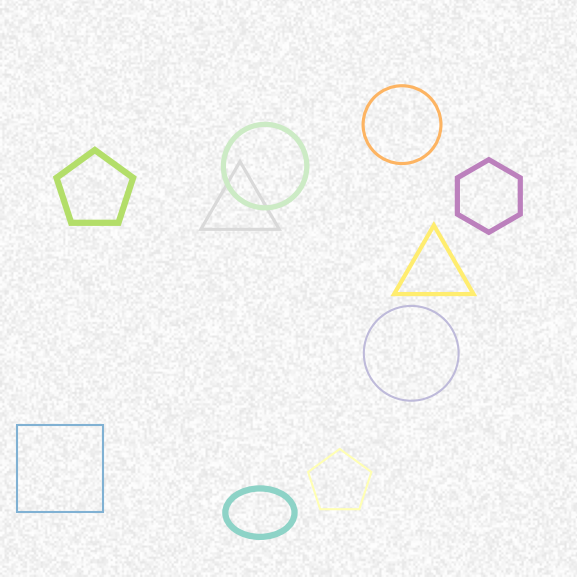[{"shape": "oval", "thickness": 3, "radius": 0.3, "center": [0.45, 0.111]}, {"shape": "pentagon", "thickness": 1, "radius": 0.29, "center": [0.588, 0.164]}, {"shape": "circle", "thickness": 1, "radius": 0.41, "center": [0.712, 0.387]}, {"shape": "square", "thickness": 1, "radius": 0.37, "center": [0.104, 0.188]}, {"shape": "circle", "thickness": 1.5, "radius": 0.34, "center": [0.696, 0.783]}, {"shape": "pentagon", "thickness": 3, "radius": 0.35, "center": [0.164, 0.67]}, {"shape": "triangle", "thickness": 1.5, "radius": 0.39, "center": [0.416, 0.641]}, {"shape": "hexagon", "thickness": 2.5, "radius": 0.31, "center": [0.846, 0.66]}, {"shape": "circle", "thickness": 2.5, "radius": 0.36, "center": [0.459, 0.712]}, {"shape": "triangle", "thickness": 2, "radius": 0.4, "center": [0.751, 0.53]}]